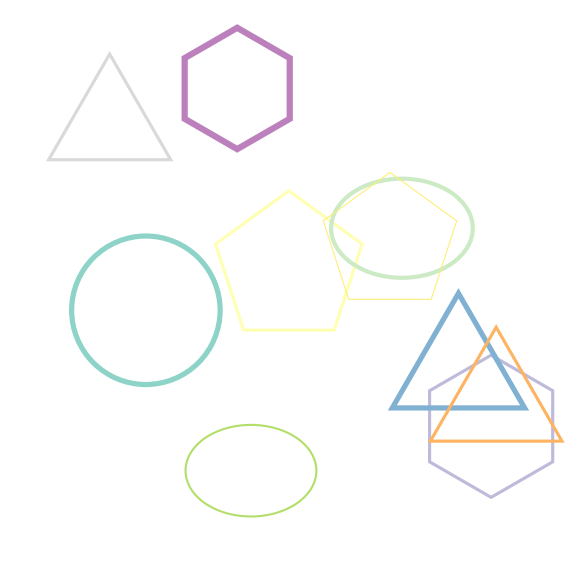[{"shape": "circle", "thickness": 2.5, "radius": 0.64, "center": [0.253, 0.462]}, {"shape": "pentagon", "thickness": 1.5, "radius": 0.67, "center": [0.5, 0.535]}, {"shape": "hexagon", "thickness": 1.5, "radius": 0.62, "center": [0.85, 0.261]}, {"shape": "triangle", "thickness": 2.5, "radius": 0.66, "center": [0.794, 0.359]}, {"shape": "triangle", "thickness": 1.5, "radius": 0.66, "center": [0.859, 0.301]}, {"shape": "oval", "thickness": 1, "radius": 0.57, "center": [0.435, 0.184]}, {"shape": "triangle", "thickness": 1.5, "radius": 0.61, "center": [0.19, 0.784]}, {"shape": "hexagon", "thickness": 3, "radius": 0.53, "center": [0.411, 0.846]}, {"shape": "oval", "thickness": 2, "radius": 0.61, "center": [0.696, 0.604]}, {"shape": "pentagon", "thickness": 0.5, "radius": 0.61, "center": [0.675, 0.579]}]